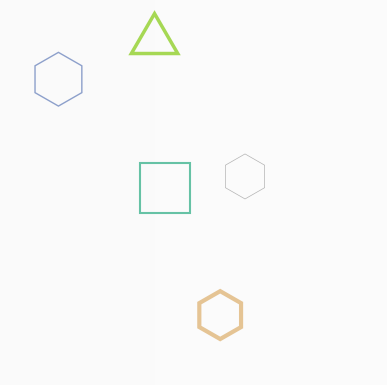[{"shape": "square", "thickness": 1.5, "radius": 0.33, "center": [0.426, 0.512]}, {"shape": "hexagon", "thickness": 1, "radius": 0.35, "center": [0.151, 0.794]}, {"shape": "triangle", "thickness": 2.5, "radius": 0.35, "center": [0.399, 0.896]}, {"shape": "hexagon", "thickness": 3, "radius": 0.31, "center": [0.568, 0.182]}, {"shape": "hexagon", "thickness": 0.5, "radius": 0.29, "center": [0.632, 0.542]}]